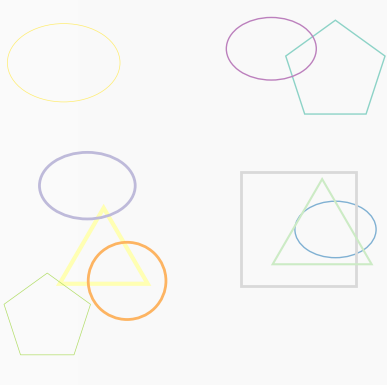[{"shape": "pentagon", "thickness": 1, "radius": 0.67, "center": [0.865, 0.813]}, {"shape": "triangle", "thickness": 3, "radius": 0.66, "center": [0.267, 0.329]}, {"shape": "oval", "thickness": 2, "radius": 0.62, "center": [0.225, 0.518]}, {"shape": "oval", "thickness": 1, "radius": 0.52, "center": [0.866, 0.404]}, {"shape": "circle", "thickness": 2, "radius": 0.5, "center": [0.328, 0.27]}, {"shape": "pentagon", "thickness": 0.5, "radius": 0.59, "center": [0.122, 0.173]}, {"shape": "square", "thickness": 2, "radius": 0.74, "center": [0.769, 0.405]}, {"shape": "oval", "thickness": 1, "radius": 0.58, "center": [0.7, 0.873]}, {"shape": "triangle", "thickness": 1.5, "radius": 0.74, "center": [0.831, 0.387]}, {"shape": "oval", "thickness": 0.5, "radius": 0.73, "center": [0.164, 0.837]}]